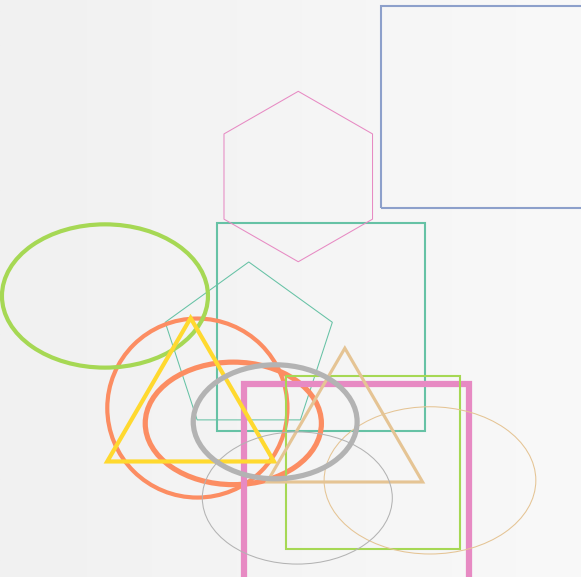[{"shape": "square", "thickness": 1, "radius": 0.9, "center": [0.552, 0.433]}, {"shape": "pentagon", "thickness": 0.5, "radius": 0.76, "center": [0.428, 0.394]}, {"shape": "circle", "thickness": 2, "radius": 0.77, "center": [0.34, 0.293]}, {"shape": "oval", "thickness": 2.5, "radius": 0.76, "center": [0.401, 0.266]}, {"shape": "square", "thickness": 1, "radius": 0.87, "center": [0.83, 0.814]}, {"shape": "hexagon", "thickness": 0.5, "radius": 0.74, "center": [0.513, 0.693]}, {"shape": "square", "thickness": 3, "radius": 0.97, "center": [0.613, 0.141]}, {"shape": "square", "thickness": 1, "radius": 0.75, "center": [0.641, 0.199]}, {"shape": "oval", "thickness": 2, "radius": 0.89, "center": [0.181, 0.487]}, {"shape": "triangle", "thickness": 2, "radius": 0.83, "center": [0.328, 0.283]}, {"shape": "triangle", "thickness": 1.5, "radius": 0.77, "center": [0.593, 0.242]}, {"shape": "oval", "thickness": 0.5, "radius": 0.91, "center": [0.74, 0.167]}, {"shape": "oval", "thickness": 2.5, "radius": 0.7, "center": [0.473, 0.269]}, {"shape": "oval", "thickness": 0.5, "radius": 0.82, "center": [0.512, 0.137]}]